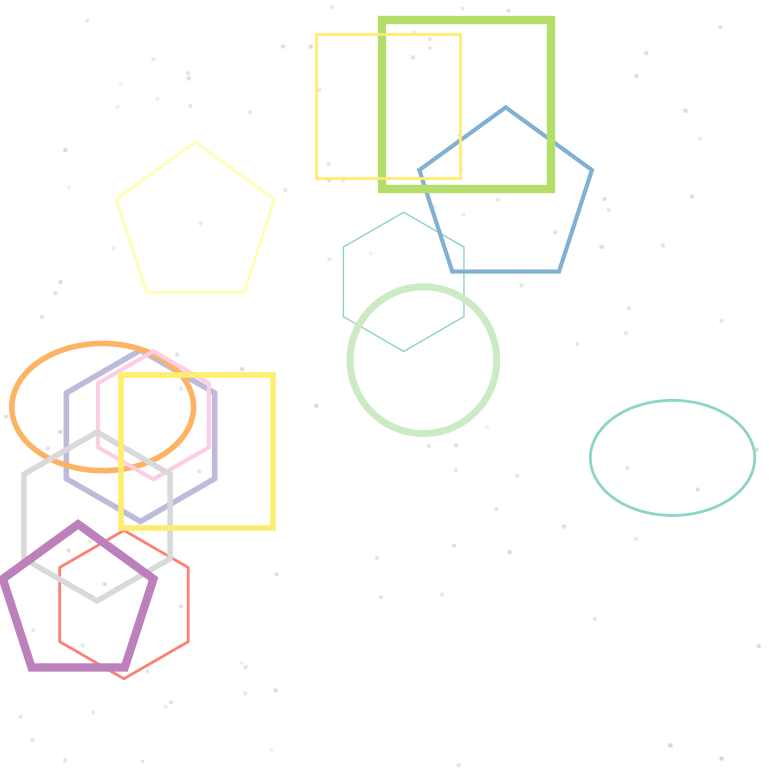[{"shape": "hexagon", "thickness": 0.5, "radius": 0.45, "center": [0.524, 0.634]}, {"shape": "oval", "thickness": 1, "radius": 0.53, "center": [0.873, 0.405]}, {"shape": "pentagon", "thickness": 1, "radius": 0.54, "center": [0.254, 0.708]}, {"shape": "hexagon", "thickness": 2, "radius": 0.56, "center": [0.182, 0.434]}, {"shape": "hexagon", "thickness": 1, "radius": 0.48, "center": [0.161, 0.215]}, {"shape": "pentagon", "thickness": 1.5, "radius": 0.59, "center": [0.657, 0.743]}, {"shape": "oval", "thickness": 2, "radius": 0.59, "center": [0.133, 0.471]}, {"shape": "square", "thickness": 3, "radius": 0.55, "center": [0.606, 0.864]}, {"shape": "hexagon", "thickness": 1.5, "radius": 0.42, "center": [0.199, 0.461]}, {"shape": "hexagon", "thickness": 2, "radius": 0.55, "center": [0.126, 0.329]}, {"shape": "pentagon", "thickness": 3, "radius": 0.51, "center": [0.101, 0.216]}, {"shape": "circle", "thickness": 2.5, "radius": 0.48, "center": [0.55, 0.532]}, {"shape": "square", "thickness": 1, "radius": 0.47, "center": [0.504, 0.862]}, {"shape": "square", "thickness": 2, "radius": 0.49, "center": [0.256, 0.414]}]